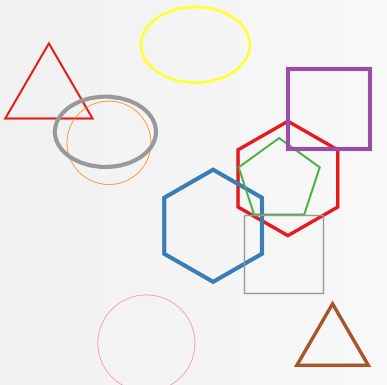[{"shape": "triangle", "thickness": 1.5, "radius": 0.65, "center": [0.126, 0.757]}, {"shape": "hexagon", "thickness": 2.5, "radius": 0.74, "center": [0.743, 0.537]}, {"shape": "hexagon", "thickness": 3, "radius": 0.73, "center": [0.55, 0.414]}, {"shape": "pentagon", "thickness": 1.5, "radius": 0.55, "center": [0.72, 0.531]}, {"shape": "square", "thickness": 3, "radius": 0.53, "center": [0.849, 0.717]}, {"shape": "circle", "thickness": 0.5, "radius": 0.54, "center": [0.281, 0.629]}, {"shape": "oval", "thickness": 2, "radius": 0.7, "center": [0.504, 0.884]}, {"shape": "triangle", "thickness": 2.5, "radius": 0.53, "center": [0.858, 0.104]}, {"shape": "circle", "thickness": 0.5, "radius": 0.63, "center": [0.378, 0.109]}, {"shape": "oval", "thickness": 3, "radius": 0.65, "center": [0.272, 0.658]}, {"shape": "square", "thickness": 1, "radius": 0.51, "center": [0.731, 0.341]}]